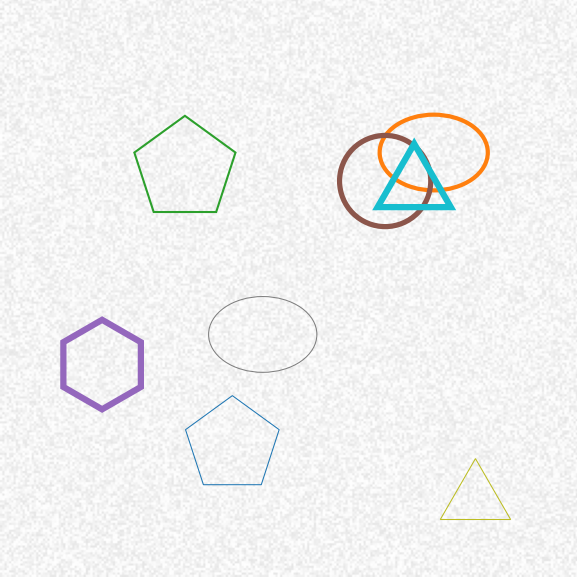[{"shape": "pentagon", "thickness": 0.5, "radius": 0.43, "center": [0.402, 0.229]}, {"shape": "oval", "thickness": 2, "radius": 0.47, "center": [0.751, 0.735]}, {"shape": "pentagon", "thickness": 1, "radius": 0.46, "center": [0.32, 0.707]}, {"shape": "hexagon", "thickness": 3, "radius": 0.39, "center": [0.177, 0.368]}, {"shape": "circle", "thickness": 2.5, "radius": 0.39, "center": [0.667, 0.686]}, {"shape": "oval", "thickness": 0.5, "radius": 0.47, "center": [0.455, 0.42]}, {"shape": "triangle", "thickness": 0.5, "radius": 0.35, "center": [0.823, 0.135]}, {"shape": "triangle", "thickness": 3, "radius": 0.37, "center": [0.717, 0.677]}]